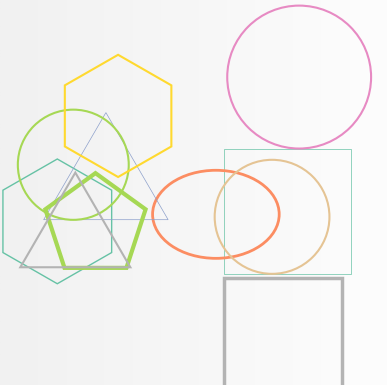[{"shape": "square", "thickness": 0.5, "radius": 0.82, "center": [0.742, 0.45]}, {"shape": "hexagon", "thickness": 1, "radius": 0.81, "center": [0.148, 0.425]}, {"shape": "oval", "thickness": 2, "radius": 0.82, "center": [0.557, 0.443]}, {"shape": "triangle", "thickness": 0.5, "radius": 0.93, "center": [0.273, 0.522]}, {"shape": "circle", "thickness": 1.5, "radius": 0.93, "center": [0.772, 0.8]}, {"shape": "circle", "thickness": 1.5, "radius": 0.72, "center": [0.189, 0.572]}, {"shape": "pentagon", "thickness": 3, "radius": 0.68, "center": [0.246, 0.414]}, {"shape": "hexagon", "thickness": 1.5, "radius": 0.79, "center": [0.305, 0.699]}, {"shape": "circle", "thickness": 1.5, "radius": 0.74, "center": [0.702, 0.437]}, {"shape": "square", "thickness": 2.5, "radius": 0.76, "center": [0.73, 0.124]}, {"shape": "triangle", "thickness": 1.5, "radius": 0.82, "center": [0.194, 0.388]}]